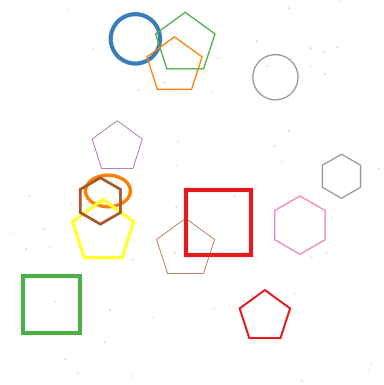[{"shape": "square", "thickness": 3, "radius": 0.42, "center": [0.568, 0.421]}, {"shape": "pentagon", "thickness": 1.5, "radius": 0.34, "center": [0.688, 0.178]}, {"shape": "circle", "thickness": 3, "radius": 0.32, "center": [0.352, 0.899]}, {"shape": "square", "thickness": 3, "radius": 0.37, "center": [0.134, 0.21]}, {"shape": "pentagon", "thickness": 1, "radius": 0.41, "center": [0.481, 0.887]}, {"shape": "pentagon", "thickness": 0.5, "radius": 0.34, "center": [0.305, 0.618]}, {"shape": "pentagon", "thickness": 1, "radius": 0.38, "center": [0.453, 0.829]}, {"shape": "oval", "thickness": 2.5, "radius": 0.29, "center": [0.28, 0.504]}, {"shape": "pentagon", "thickness": 2.5, "radius": 0.42, "center": [0.268, 0.398]}, {"shape": "pentagon", "thickness": 0.5, "radius": 0.4, "center": [0.482, 0.353]}, {"shape": "hexagon", "thickness": 2, "radius": 0.3, "center": [0.261, 0.478]}, {"shape": "hexagon", "thickness": 1, "radius": 0.38, "center": [0.779, 0.415]}, {"shape": "circle", "thickness": 1, "radius": 0.29, "center": [0.715, 0.799]}, {"shape": "hexagon", "thickness": 1, "radius": 0.29, "center": [0.887, 0.542]}]